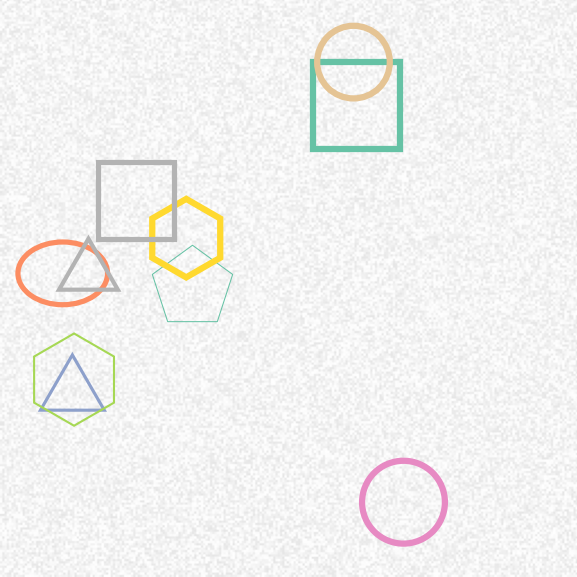[{"shape": "square", "thickness": 3, "radius": 0.38, "center": [0.618, 0.816]}, {"shape": "pentagon", "thickness": 0.5, "radius": 0.37, "center": [0.333, 0.501]}, {"shape": "oval", "thickness": 2.5, "radius": 0.39, "center": [0.109, 0.526]}, {"shape": "triangle", "thickness": 1.5, "radius": 0.32, "center": [0.125, 0.321]}, {"shape": "circle", "thickness": 3, "radius": 0.36, "center": [0.699, 0.13]}, {"shape": "hexagon", "thickness": 1, "radius": 0.4, "center": [0.128, 0.342]}, {"shape": "hexagon", "thickness": 3, "radius": 0.34, "center": [0.322, 0.587]}, {"shape": "circle", "thickness": 3, "radius": 0.31, "center": [0.612, 0.892]}, {"shape": "square", "thickness": 2.5, "radius": 0.33, "center": [0.236, 0.652]}, {"shape": "triangle", "thickness": 2, "radius": 0.29, "center": [0.153, 0.527]}]